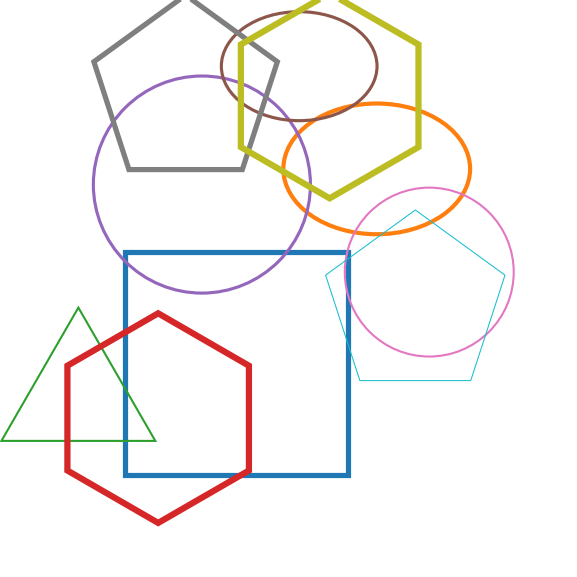[{"shape": "square", "thickness": 2.5, "radius": 0.96, "center": [0.41, 0.369]}, {"shape": "oval", "thickness": 2, "radius": 0.81, "center": [0.652, 0.707]}, {"shape": "triangle", "thickness": 1, "radius": 0.77, "center": [0.136, 0.313]}, {"shape": "hexagon", "thickness": 3, "radius": 0.91, "center": [0.274, 0.275]}, {"shape": "circle", "thickness": 1.5, "radius": 0.94, "center": [0.35, 0.68]}, {"shape": "oval", "thickness": 1.5, "radius": 0.67, "center": [0.518, 0.885]}, {"shape": "circle", "thickness": 1, "radius": 0.73, "center": [0.743, 0.528]}, {"shape": "pentagon", "thickness": 2.5, "radius": 0.84, "center": [0.321, 0.841]}, {"shape": "hexagon", "thickness": 3, "radius": 0.89, "center": [0.571, 0.833]}, {"shape": "pentagon", "thickness": 0.5, "radius": 0.82, "center": [0.719, 0.472]}]